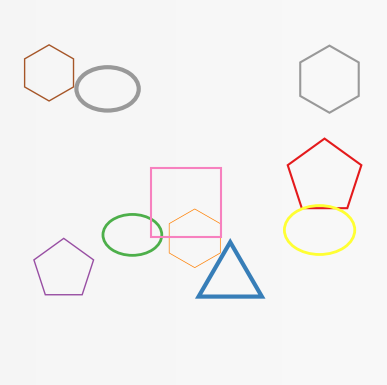[{"shape": "pentagon", "thickness": 1.5, "radius": 0.5, "center": [0.838, 0.54]}, {"shape": "triangle", "thickness": 3, "radius": 0.47, "center": [0.594, 0.277]}, {"shape": "oval", "thickness": 2, "radius": 0.38, "center": [0.342, 0.39]}, {"shape": "pentagon", "thickness": 1, "radius": 0.4, "center": [0.165, 0.3]}, {"shape": "hexagon", "thickness": 0.5, "radius": 0.38, "center": [0.503, 0.381]}, {"shape": "oval", "thickness": 2, "radius": 0.45, "center": [0.825, 0.403]}, {"shape": "hexagon", "thickness": 1, "radius": 0.36, "center": [0.127, 0.811]}, {"shape": "square", "thickness": 1.5, "radius": 0.45, "center": [0.479, 0.474]}, {"shape": "hexagon", "thickness": 1.5, "radius": 0.44, "center": [0.85, 0.794]}, {"shape": "oval", "thickness": 3, "radius": 0.4, "center": [0.278, 0.769]}]